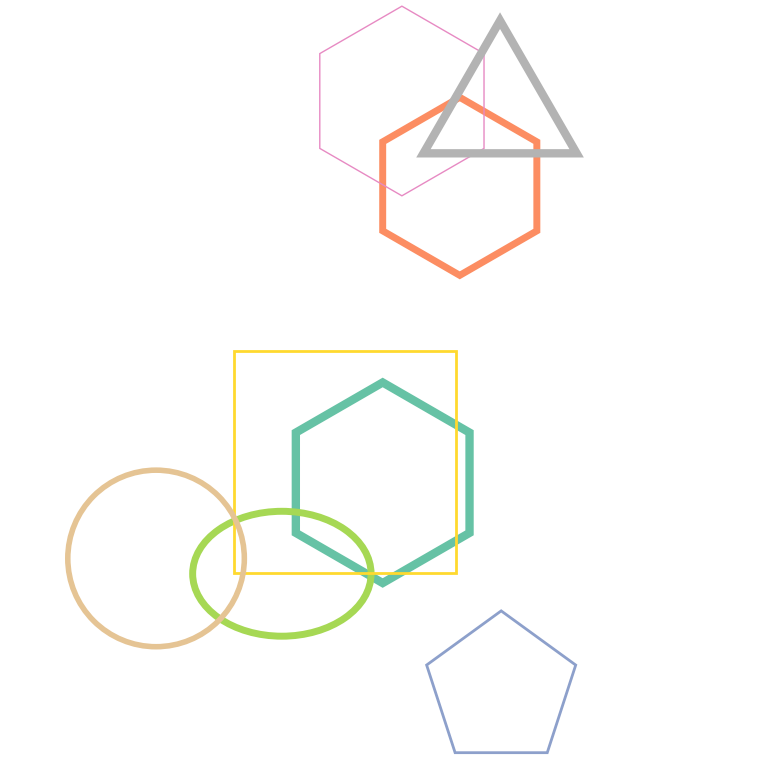[{"shape": "hexagon", "thickness": 3, "radius": 0.65, "center": [0.497, 0.373]}, {"shape": "hexagon", "thickness": 2.5, "radius": 0.58, "center": [0.597, 0.758]}, {"shape": "pentagon", "thickness": 1, "radius": 0.51, "center": [0.651, 0.105]}, {"shape": "hexagon", "thickness": 0.5, "radius": 0.62, "center": [0.522, 0.869]}, {"shape": "oval", "thickness": 2.5, "radius": 0.58, "center": [0.366, 0.255]}, {"shape": "square", "thickness": 1, "radius": 0.72, "center": [0.448, 0.4]}, {"shape": "circle", "thickness": 2, "radius": 0.57, "center": [0.203, 0.275]}, {"shape": "triangle", "thickness": 3, "radius": 0.57, "center": [0.649, 0.858]}]